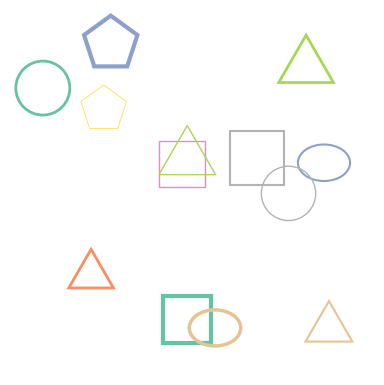[{"shape": "square", "thickness": 3, "radius": 0.31, "center": [0.486, 0.169]}, {"shape": "circle", "thickness": 2, "radius": 0.35, "center": [0.111, 0.771]}, {"shape": "triangle", "thickness": 2, "radius": 0.33, "center": [0.237, 0.286]}, {"shape": "pentagon", "thickness": 3, "radius": 0.36, "center": [0.288, 0.886]}, {"shape": "oval", "thickness": 1.5, "radius": 0.34, "center": [0.842, 0.577]}, {"shape": "square", "thickness": 1, "radius": 0.3, "center": [0.473, 0.573]}, {"shape": "triangle", "thickness": 2, "radius": 0.41, "center": [0.795, 0.827]}, {"shape": "triangle", "thickness": 1, "radius": 0.42, "center": [0.486, 0.589]}, {"shape": "pentagon", "thickness": 0.5, "radius": 0.31, "center": [0.269, 0.717]}, {"shape": "triangle", "thickness": 1.5, "radius": 0.35, "center": [0.854, 0.148]}, {"shape": "oval", "thickness": 2.5, "radius": 0.33, "center": [0.558, 0.148]}, {"shape": "circle", "thickness": 1, "radius": 0.35, "center": [0.749, 0.498]}, {"shape": "square", "thickness": 1.5, "radius": 0.35, "center": [0.668, 0.59]}]